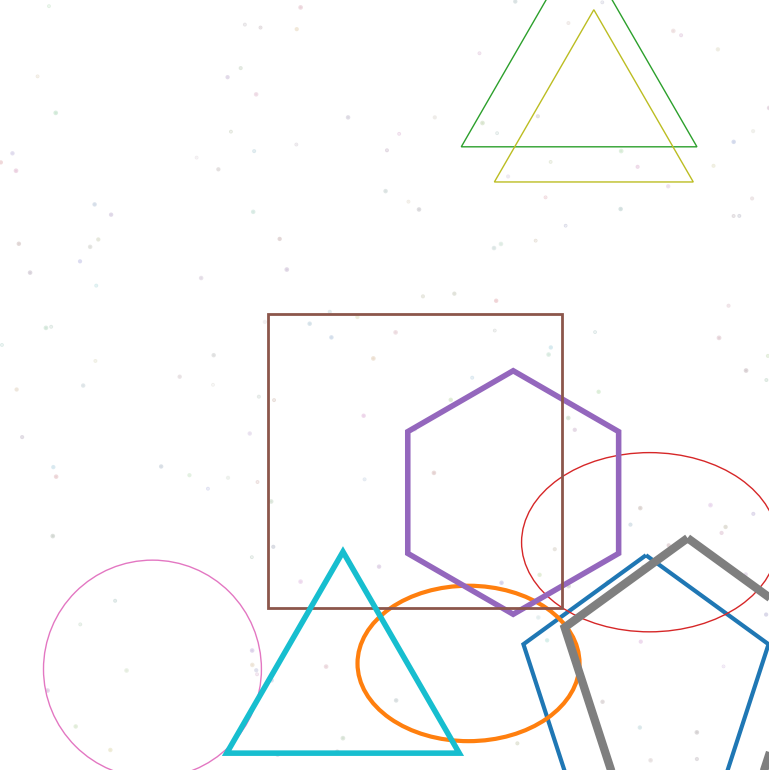[{"shape": "pentagon", "thickness": 1.5, "radius": 0.84, "center": [0.839, 0.112]}, {"shape": "oval", "thickness": 1.5, "radius": 0.72, "center": [0.608, 0.138]}, {"shape": "triangle", "thickness": 0.5, "radius": 0.88, "center": [0.752, 0.898]}, {"shape": "oval", "thickness": 0.5, "radius": 0.83, "center": [0.844, 0.296]}, {"shape": "hexagon", "thickness": 2, "radius": 0.79, "center": [0.666, 0.36]}, {"shape": "square", "thickness": 1, "radius": 0.95, "center": [0.539, 0.401]}, {"shape": "circle", "thickness": 0.5, "radius": 0.71, "center": [0.198, 0.131]}, {"shape": "pentagon", "thickness": 3, "radius": 0.84, "center": [0.893, 0.133]}, {"shape": "triangle", "thickness": 0.5, "radius": 0.75, "center": [0.771, 0.838]}, {"shape": "triangle", "thickness": 2, "radius": 0.87, "center": [0.445, 0.109]}]